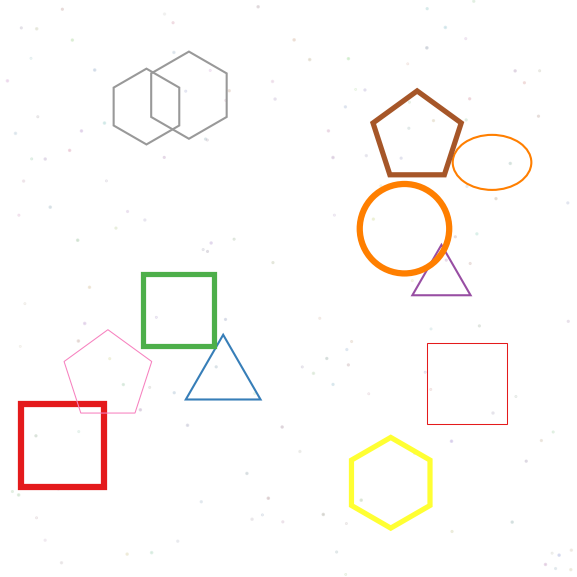[{"shape": "square", "thickness": 0.5, "radius": 0.35, "center": [0.809, 0.335]}, {"shape": "square", "thickness": 3, "radius": 0.36, "center": [0.108, 0.227]}, {"shape": "triangle", "thickness": 1, "radius": 0.37, "center": [0.386, 0.345]}, {"shape": "square", "thickness": 2.5, "radius": 0.31, "center": [0.309, 0.462]}, {"shape": "triangle", "thickness": 1, "radius": 0.29, "center": [0.764, 0.517]}, {"shape": "oval", "thickness": 1, "radius": 0.34, "center": [0.852, 0.718]}, {"shape": "circle", "thickness": 3, "radius": 0.39, "center": [0.7, 0.603]}, {"shape": "hexagon", "thickness": 2.5, "radius": 0.39, "center": [0.677, 0.163]}, {"shape": "pentagon", "thickness": 2.5, "radius": 0.4, "center": [0.722, 0.761]}, {"shape": "pentagon", "thickness": 0.5, "radius": 0.4, "center": [0.187, 0.348]}, {"shape": "hexagon", "thickness": 1, "radius": 0.38, "center": [0.327, 0.834]}, {"shape": "hexagon", "thickness": 1, "radius": 0.33, "center": [0.254, 0.815]}]